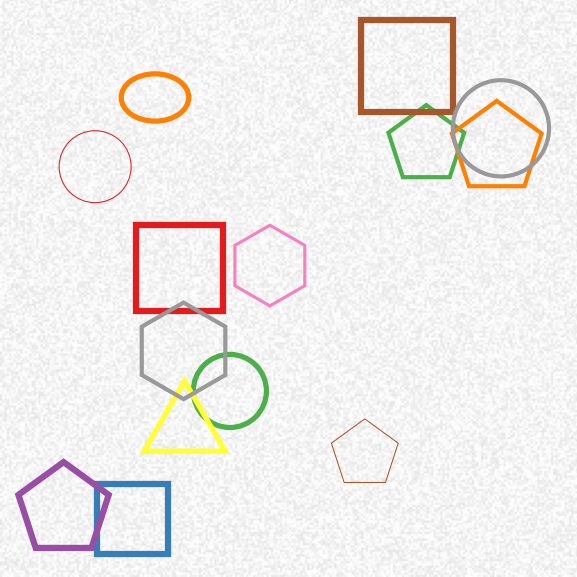[{"shape": "square", "thickness": 3, "radius": 0.37, "center": [0.311, 0.536]}, {"shape": "circle", "thickness": 0.5, "radius": 0.31, "center": [0.165, 0.711]}, {"shape": "square", "thickness": 3, "radius": 0.3, "center": [0.229, 0.101]}, {"shape": "circle", "thickness": 2.5, "radius": 0.32, "center": [0.398, 0.322]}, {"shape": "pentagon", "thickness": 2, "radius": 0.34, "center": [0.738, 0.748]}, {"shape": "pentagon", "thickness": 3, "radius": 0.41, "center": [0.11, 0.117]}, {"shape": "oval", "thickness": 2.5, "radius": 0.29, "center": [0.268, 0.83]}, {"shape": "pentagon", "thickness": 2, "radius": 0.41, "center": [0.86, 0.743]}, {"shape": "triangle", "thickness": 2.5, "radius": 0.41, "center": [0.32, 0.258]}, {"shape": "square", "thickness": 3, "radius": 0.4, "center": [0.705, 0.885]}, {"shape": "pentagon", "thickness": 0.5, "radius": 0.3, "center": [0.632, 0.213]}, {"shape": "hexagon", "thickness": 1.5, "radius": 0.35, "center": [0.467, 0.539]}, {"shape": "circle", "thickness": 2, "radius": 0.42, "center": [0.867, 0.777]}, {"shape": "hexagon", "thickness": 2, "radius": 0.42, "center": [0.318, 0.392]}]